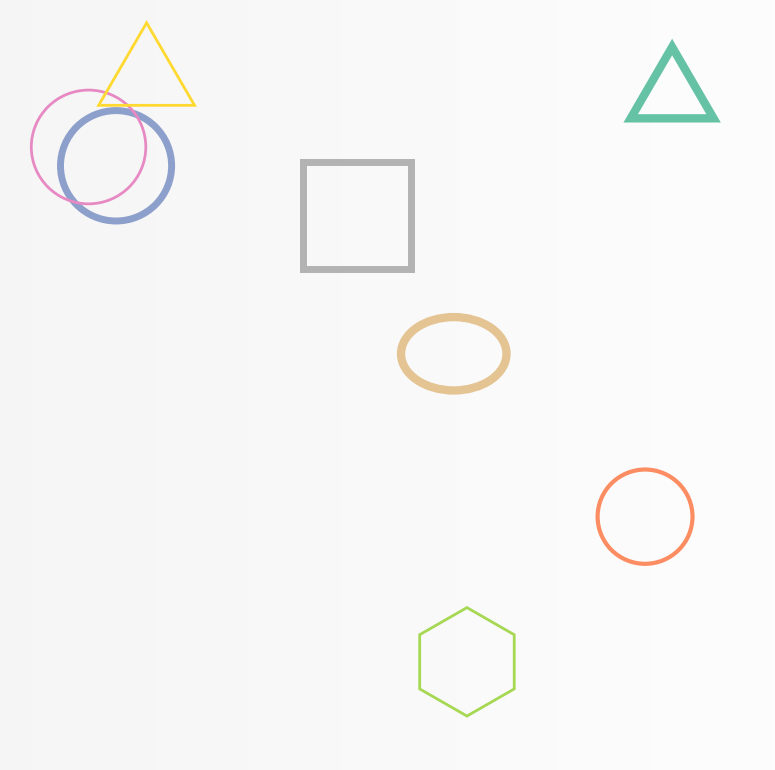[{"shape": "triangle", "thickness": 3, "radius": 0.31, "center": [0.867, 0.877]}, {"shape": "circle", "thickness": 1.5, "radius": 0.31, "center": [0.832, 0.329]}, {"shape": "circle", "thickness": 2.5, "radius": 0.36, "center": [0.15, 0.785]}, {"shape": "circle", "thickness": 1, "radius": 0.37, "center": [0.114, 0.809]}, {"shape": "hexagon", "thickness": 1, "radius": 0.35, "center": [0.603, 0.14]}, {"shape": "triangle", "thickness": 1, "radius": 0.36, "center": [0.189, 0.899]}, {"shape": "oval", "thickness": 3, "radius": 0.34, "center": [0.586, 0.541]}, {"shape": "square", "thickness": 2.5, "radius": 0.35, "center": [0.461, 0.72]}]